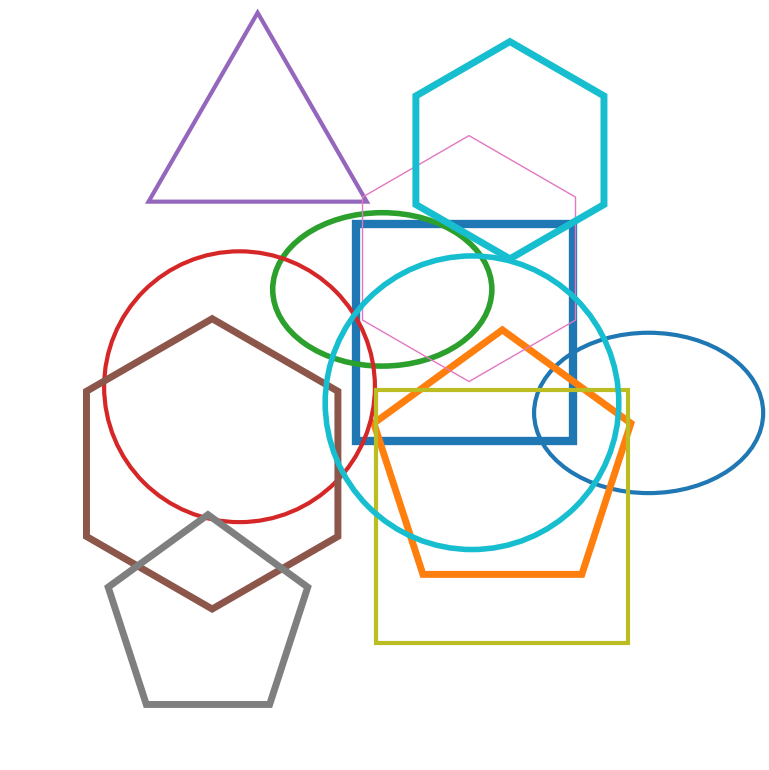[{"shape": "oval", "thickness": 1.5, "radius": 0.74, "center": [0.842, 0.464]}, {"shape": "square", "thickness": 3, "radius": 0.7, "center": [0.603, 0.568]}, {"shape": "pentagon", "thickness": 2.5, "radius": 0.88, "center": [0.652, 0.396]}, {"shape": "oval", "thickness": 2, "radius": 0.71, "center": [0.496, 0.624]}, {"shape": "circle", "thickness": 1.5, "radius": 0.88, "center": [0.311, 0.498]}, {"shape": "triangle", "thickness": 1.5, "radius": 0.82, "center": [0.335, 0.82]}, {"shape": "hexagon", "thickness": 2.5, "radius": 0.94, "center": [0.276, 0.398]}, {"shape": "hexagon", "thickness": 0.5, "radius": 0.8, "center": [0.609, 0.664]}, {"shape": "pentagon", "thickness": 2.5, "radius": 0.68, "center": [0.27, 0.195]}, {"shape": "square", "thickness": 1.5, "radius": 0.82, "center": [0.652, 0.329]}, {"shape": "circle", "thickness": 2, "radius": 0.95, "center": [0.613, 0.477]}, {"shape": "hexagon", "thickness": 2.5, "radius": 0.71, "center": [0.662, 0.805]}]